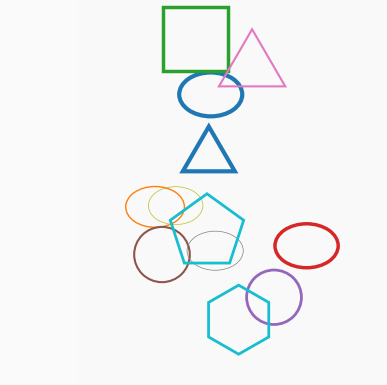[{"shape": "triangle", "thickness": 3, "radius": 0.39, "center": [0.539, 0.594]}, {"shape": "oval", "thickness": 3, "radius": 0.41, "center": [0.544, 0.755]}, {"shape": "oval", "thickness": 1, "radius": 0.38, "center": [0.4, 0.463]}, {"shape": "square", "thickness": 2.5, "radius": 0.41, "center": [0.505, 0.898]}, {"shape": "oval", "thickness": 2.5, "radius": 0.41, "center": [0.791, 0.362]}, {"shape": "circle", "thickness": 2, "radius": 0.35, "center": [0.707, 0.228]}, {"shape": "circle", "thickness": 1.5, "radius": 0.36, "center": [0.418, 0.339]}, {"shape": "triangle", "thickness": 1.5, "radius": 0.49, "center": [0.651, 0.825]}, {"shape": "oval", "thickness": 0.5, "radius": 0.36, "center": [0.555, 0.349]}, {"shape": "oval", "thickness": 0.5, "radius": 0.35, "center": [0.453, 0.466]}, {"shape": "pentagon", "thickness": 2, "radius": 0.5, "center": [0.534, 0.397]}, {"shape": "hexagon", "thickness": 2, "radius": 0.45, "center": [0.616, 0.17]}]